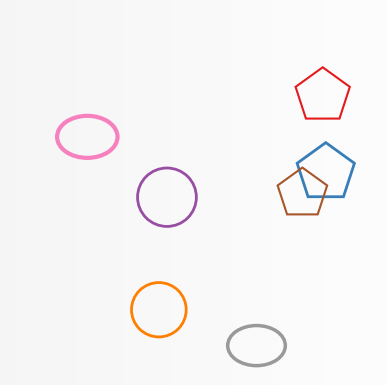[{"shape": "pentagon", "thickness": 1.5, "radius": 0.37, "center": [0.833, 0.752]}, {"shape": "pentagon", "thickness": 2, "radius": 0.39, "center": [0.841, 0.552]}, {"shape": "circle", "thickness": 2, "radius": 0.38, "center": [0.431, 0.488]}, {"shape": "circle", "thickness": 2, "radius": 0.35, "center": [0.41, 0.195]}, {"shape": "pentagon", "thickness": 1.5, "radius": 0.34, "center": [0.78, 0.498]}, {"shape": "oval", "thickness": 3, "radius": 0.39, "center": [0.225, 0.645]}, {"shape": "oval", "thickness": 2.5, "radius": 0.37, "center": [0.662, 0.102]}]